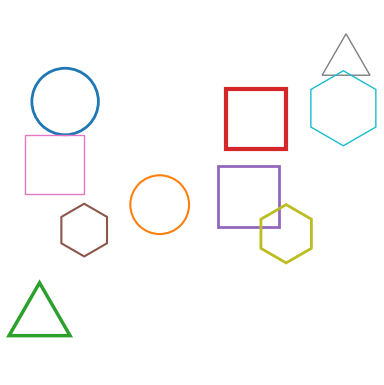[{"shape": "circle", "thickness": 2, "radius": 0.43, "center": [0.169, 0.736]}, {"shape": "circle", "thickness": 1.5, "radius": 0.38, "center": [0.415, 0.468]}, {"shape": "triangle", "thickness": 2.5, "radius": 0.46, "center": [0.103, 0.174]}, {"shape": "square", "thickness": 3, "radius": 0.39, "center": [0.665, 0.691]}, {"shape": "square", "thickness": 2, "radius": 0.39, "center": [0.645, 0.49]}, {"shape": "hexagon", "thickness": 1.5, "radius": 0.34, "center": [0.219, 0.402]}, {"shape": "square", "thickness": 1, "radius": 0.38, "center": [0.141, 0.574]}, {"shape": "triangle", "thickness": 1, "radius": 0.36, "center": [0.899, 0.84]}, {"shape": "hexagon", "thickness": 2, "radius": 0.38, "center": [0.743, 0.393]}, {"shape": "hexagon", "thickness": 1, "radius": 0.49, "center": [0.892, 0.719]}]